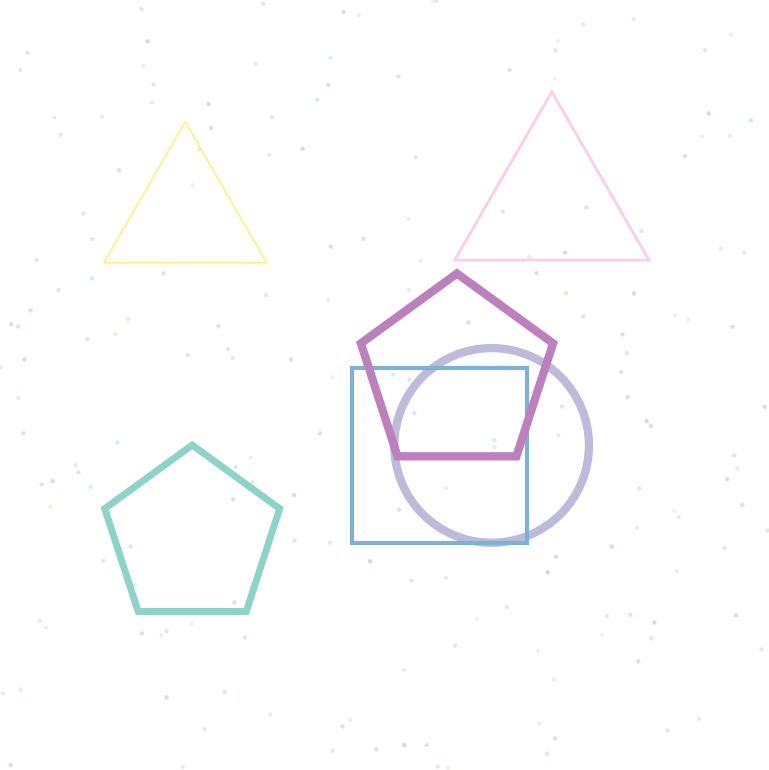[{"shape": "pentagon", "thickness": 2.5, "radius": 0.6, "center": [0.25, 0.303]}, {"shape": "circle", "thickness": 3, "radius": 0.63, "center": [0.638, 0.422]}, {"shape": "square", "thickness": 1.5, "radius": 0.57, "center": [0.571, 0.409]}, {"shape": "triangle", "thickness": 1, "radius": 0.73, "center": [0.717, 0.735]}, {"shape": "pentagon", "thickness": 3, "radius": 0.66, "center": [0.593, 0.514]}, {"shape": "triangle", "thickness": 0.5, "radius": 0.61, "center": [0.241, 0.72]}]